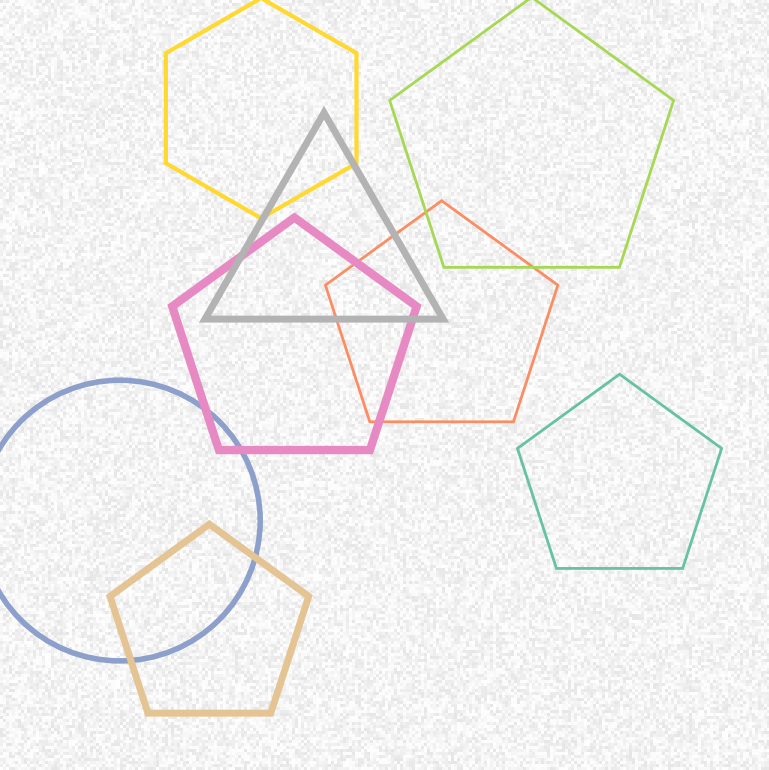[{"shape": "pentagon", "thickness": 1, "radius": 0.7, "center": [0.805, 0.375]}, {"shape": "pentagon", "thickness": 1, "radius": 0.79, "center": [0.574, 0.581]}, {"shape": "circle", "thickness": 2, "radius": 0.91, "center": [0.156, 0.324]}, {"shape": "pentagon", "thickness": 3, "radius": 0.83, "center": [0.382, 0.551]}, {"shape": "pentagon", "thickness": 1, "radius": 0.97, "center": [0.69, 0.81]}, {"shape": "hexagon", "thickness": 1.5, "radius": 0.71, "center": [0.339, 0.859]}, {"shape": "pentagon", "thickness": 2.5, "radius": 0.68, "center": [0.272, 0.184]}, {"shape": "triangle", "thickness": 2.5, "radius": 0.89, "center": [0.421, 0.675]}]